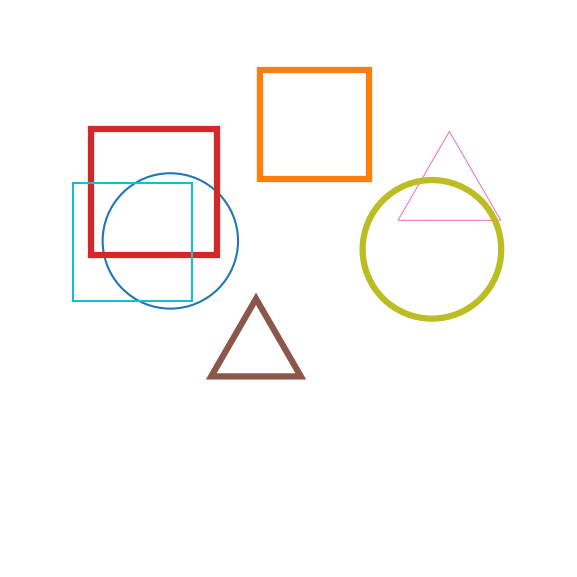[{"shape": "circle", "thickness": 1, "radius": 0.59, "center": [0.295, 0.582]}, {"shape": "square", "thickness": 3, "radius": 0.47, "center": [0.544, 0.784]}, {"shape": "square", "thickness": 3, "radius": 0.54, "center": [0.267, 0.666]}, {"shape": "triangle", "thickness": 3, "radius": 0.45, "center": [0.443, 0.392]}, {"shape": "triangle", "thickness": 0.5, "radius": 0.51, "center": [0.778, 0.669]}, {"shape": "circle", "thickness": 3, "radius": 0.6, "center": [0.748, 0.567]}, {"shape": "square", "thickness": 1, "radius": 0.51, "center": [0.229, 0.58]}]